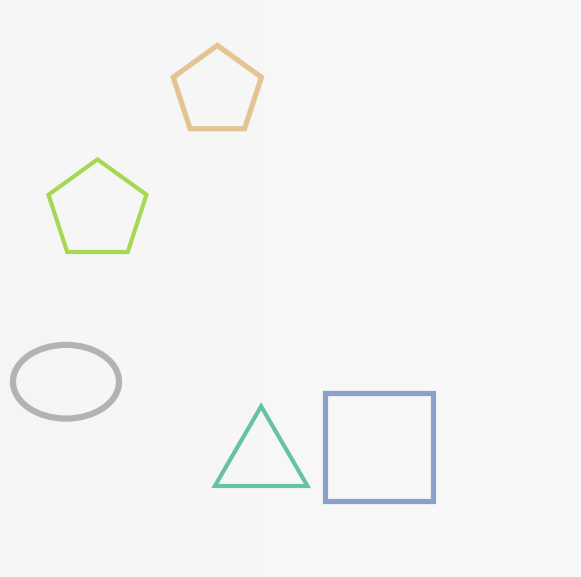[{"shape": "triangle", "thickness": 2, "radius": 0.46, "center": [0.449, 0.204]}, {"shape": "square", "thickness": 2.5, "radius": 0.47, "center": [0.652, 0.226]}, {"shape": "pentagon", "thickness": 2, "radius": 0.44, "center": [0.168, 0.635]}, {"shape": "pentagon", "thickness": 2.5, "radius": 0.4, "center": [0.374, 0.841]}, {"shape": "oval", "thickness": 3, "radius": 0.46, "center": [0.114, 0.338]}]